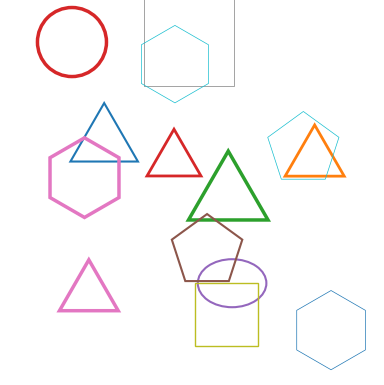[{"shape": "hexagon", "thickness": 0.5, "radius": 0.51, "center": [0.86, 0.142]}, {"shape": "triangle", "thickness": 1.5, "radius": 0.51, "center": [0.271, 0.631]}, {"shape": "triangle", "thickness": 2, "radius": 0.44, "center": [0.817, 0.587]}, {"shape": "triangle", "thickness": 2.5, "radius": 0.6, "center": [0.593, 0.488]}, {"shape": "triangle", "thickness": 2, "radius": 0.4, "center": [0.452, 0.583]}, {"shape": "circle", "thickness": 2.5, "radius": 0.45, "center": [0.187, 0.891]}, {"shape": "oval", "thickness": 1.5, "radius": 0.45, "center": [0.603, 0.264]}, {"shape": "pentagon", "thickness": 1.5, "radius": 0.48, "center": [0.538, 0.348]}, {"shape": "hexagon", "thickness": 2.5, "radius": 0.52, "center": [0.219, 0.539]}, {"shape": "triangle", "thickness": 2.5, "radius": 0.44, "center": [0.231, 0.237]}, {"shape": "square", "thickness": 0.5, "radius": 0.58, "center": [0.491, 0.894]}, {"shape": "square", "thickness": 1, "radius": 0.41, "center": [0.588, 0.182]}, {"shape": "pentagon", "thickness": 0.5, "radius": 0.49, "center": [0.788, 0.613]}, {"shape": "hexagon", "thickness": 0.5, "radius": 0.5, "center": [0.454, 0.833]}]